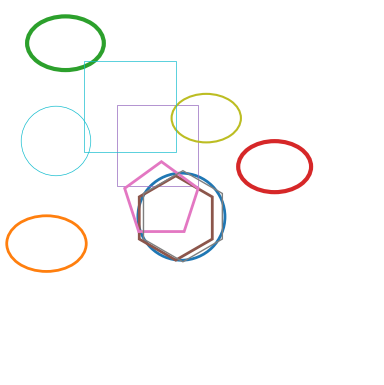[{"shape": "circle", "thickness": 2, "radius": 0.57, "center": [0.471, 0.437]}, {"shape": "oval", "thickness": 2, "radius": 0.52, "center": [0.121, 0.367]}, {"shape": "oval", "thickness": 3, "radius": 0.5, "center": [0.17, 0.888]}, {"shape": "oval", "thickness": 3, "radius": 0.47, "center": [0.713, 0.567]}, {"shape": "square", "thickness": 0.5, "radius": 0.53, "center": [0.409, 0.621]}, {"shape": "hexagon", "thickness": 2, "radius": 0.55, "center": [0.457, 0.434]}, {"shape": "pentagon", "thickness": 2, "radius": 0.5, "center": [0.419, 0.48]}, {"shape": "hexagon", "thickness": 1, "radius": 0.59, "center": [0.475, 0.438]}, {"shape": "oval", "thickness": 1.5, "radius": 0.45, "center": [0.536, 0.693]}, {"shape": "circle", "thickness": 0.5, "radius": 0.45, "center": [0.145, 0.634]}, {"shape": "square", "thickness": 0.5, "radius": 0.59, "center": [0.338, 0.724]}]